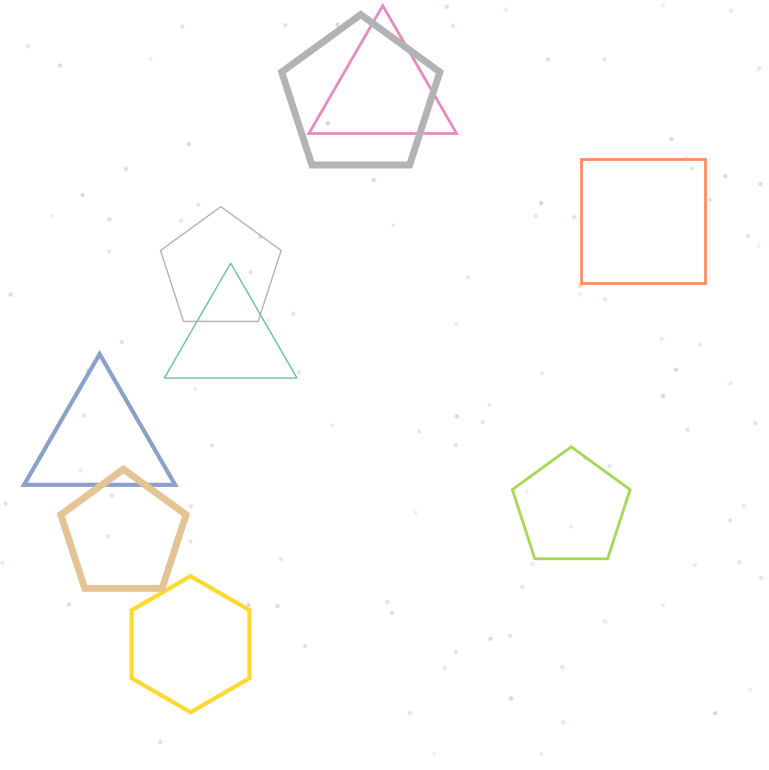[{"shape": "triangle", "thickness": 0.5, "radius": 0.5, "center": [0.3, 0.559]}, {"shape": "square", "thickness": 1, "radius": 0.4, "center": [0.835, 0.713]}, {"shape": "triangle", "thickness": 1.5, "radius": 0.57, "center": [0.129, 0.427]}, {"shape": "triangle", "thickness": 1, "radius": 0.55, "center": [0.497, 0.882]}, {"shape": "pentagon", "thickness": 1, "radius": 0.4, "center": [0.742, 0.339]}, {"shape": "hexagon", "thickness": 1.5, "radius": 0.44, "center": [0.247, 0.163]}, {"shape": "pentagon", "thickness": 2.5, "radius": 0.43, "center": [0.16, 0.305]}, {"shape": "pentagon", "thickness": 0.5, "radius": 0.41, "center": [0.287, 0.649]}, {"shape": "pentagon", "thickness": 2.5, "radius": 0.54, "center": [0.469, 0.873]}]